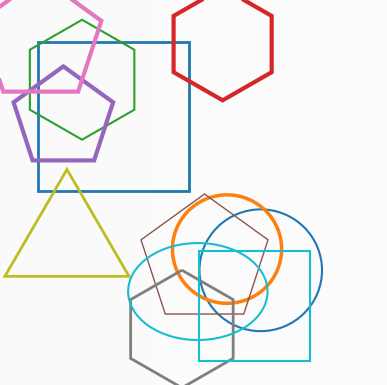[{"shape": "square", "thickness": 2, "radius": 0.97, "center": [0.293, 0.697]}, {"shape": "circle", "thickness": 1.5, "radius": 0.79, "center": [0.673, 0.298]}, {"shape": "circle", "thickness": 2.5, "radius": 0.7, "center": [0.586, 0.353]}, {"shape": "hexagon", "thickness": 1.5, "radius": 0.78, "center": [0.212, 0.793]}, {"shape": "hexagon", "thickness": 3, "radius": 0.73, "center": [0.575, 0.886]}, {"shape": "pentagon", "thickness": 3, "radius": 0.68, "center": [0.163, 0.693]}, {"shape": "pentagon", "thickness": 1, "radius": 0.86, "center": [0.528, 0.324]}, {"shape": "pentagon", "thickness": 3, "radius": 0.82, "center": [0.105, 0.895]}, {"shape": "hexagon", "thickness": 2, "radius": 0.76, "center": [0.469, 0.145]}, {"shape": "triangle", "thickness": 2, "radius": 0.93, "center": [0.173, 0.375]}, {"shape": "square", "thickness": 1.5, "radius": 0.71, "center": [0.657, 0.205]}, {"shape": "oval", "thickness": 1.5, "radius": 0.9, "center": [0.511, 0.243]}]